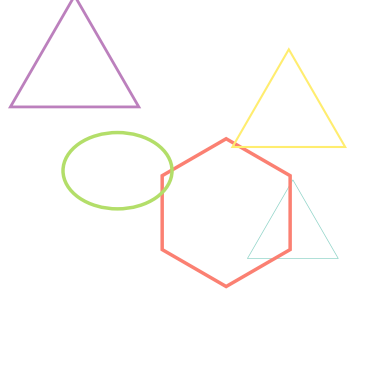[{"shape": "triangle", "thickness": 0.5, "radius": 0.68, "center": [0.761, 0.397]}, {"shape": "hexagon", "thickness": 2.5, "radius": 0.96, "center": [0.587, 0.448]}, {"shape": "oval", "thickness": 2.5, "radius": 0.71, "center": [0.305, 0.557]}, {"shape": "triangle", "thickness": 2, "radius": 0.96, "center": [0.194, 0.819]}, {"shape": "triangle", "thickness": 1.5, "radius": 0.85, "center": [0.75, 0.703]}]